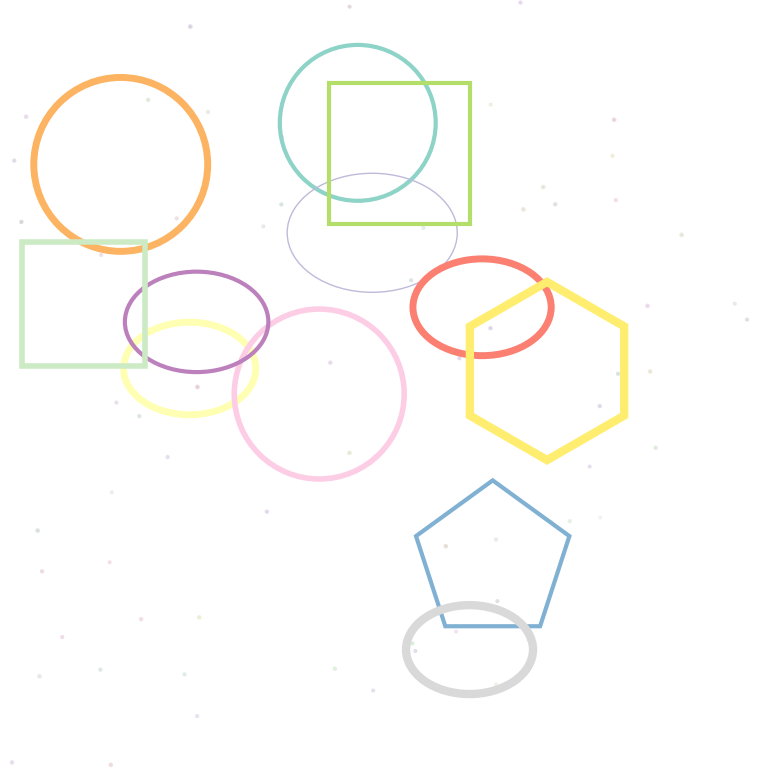[{"shape": "circle", "thickness": 1.5, "radius": 0.51, "center": [0.465, 0.84]}, {"shape": "oval", "thickness": 2.5, "radius": 0.43, "center": [0.246, 0.521]}, {"shape": "oval", "thickness": 0.5, "radius": 0.55, "center": [0.483, 0.698]}, {"shape": "oval", "thickness": 2.5, "radius": 0.45, "center": [0.626, 0.601]}, {"shape": "pentagon", "thickness": 1.5, "radius": 0.52, "center": [0.64, 0.271]}, {"shape": "circle", "thickness": 2.5, "radius": 0.56, "center": [0.157, 0.786]}, {"shape": "square", "thickness": 1.5, "radius": 0.46, "center": [0.519, 0.801]}, {"shape": "circle", "thickness": 2, "radius": 0.55, "center": [0.415, 0.488]}, {"shape": "oval", "thickness": 3, "radius": 0.41, "center": [0.61, 0.156]}, {"shape": "oval", "thickness": 1.5, "radius": 0.47, "center": [0.255, 0.582]}, {"shape": "square", "thickness": 2, "radius": 0.4, "center": [0.108, 0.605]}, {"shape": "hexagon", "thickness": 3, "radius": 0.58, "center": [0.71, 0.518]}]